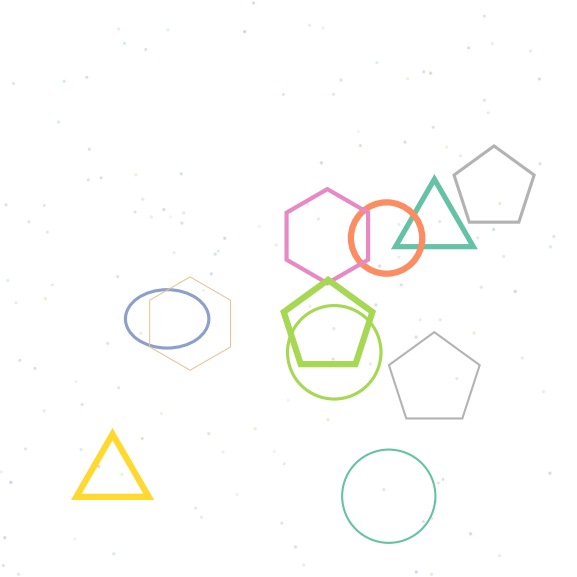[{"shape": "circle", "thickness": 1, "radius": 0.4, "center": [0.673, 0.14]}, {"shape": "triangle", "thickness": 2.5, "radius": 0.39, "center": [0.752, 0.611]}, {"shape": "circle", "thickness": 3, "radius": 0.31, "center": [0.669, 0.587]}, {"shape": "oval", "thickness": 1.5, "radius": 0.36, "center": [0.289, 0.447]}, {"shape": "hexagon", "thickness": 2, "radius": 0.41, "center": [0.567, 0.59]}, {"shape": "circle", "thickness": 1.5, "radius": 0.4, "center": [0.579, 0.389]}, {"shape": "pentagon", "thickness": 3, "radius": 0.4, "center": [0.568, 0.434]}, {"shape": "triangle", "thickness": 3, "radius": 0.36, "center": [0.195, 0.175]}, {"shape": "hexagon", "thickness": 0.5, "radius": 0.4, "center": [0.329, 0.439]}, {"shape": "pentagon", "thickness": 1, "radius": 0.41, "center": [0.752, 0.341]}, {"shape": "pentagon", "thickness": 1.5, "radius": 0.36, "center": [0.856, 0.673]}]